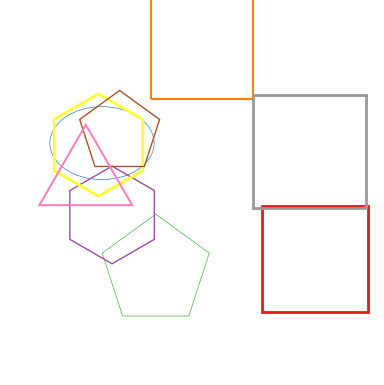[{"shape": "square", "thickness": 2, "radius": 0.69, "center": [0.818, 0.327]}, {"shape": "oval", "thickness": 0.5, "radius": 0.68, "center": [0.265, 0.628]}, {"shape": "pentagon", "thickness": 0.5, "radius": 0.73, "center": [0.404, 0.297]}, {"shape": "hexagon", "thickness": 1, "radius": 0.63, "center": [0.291, 0.442]}, {"shape": "square", "thickness": 1.5, "radius": 0.66, "center": [0.524, 0.874]}, {"shape": "hexagon", "thickness": 2, "radius": 0.66, "center": [0.256, 0.623]}, {"shape": "pentagon", "thickness": 1, "radius": 0.55, "center": [0.311, 0.656]}, {"shape": "triangle", "thickness": 1.5, "radius": 0.7, "center": [0.223, 0.537]}, {"shape": "square", "thickness": 2, "radius": 0.73, "center": [0.805, 0.607]}]